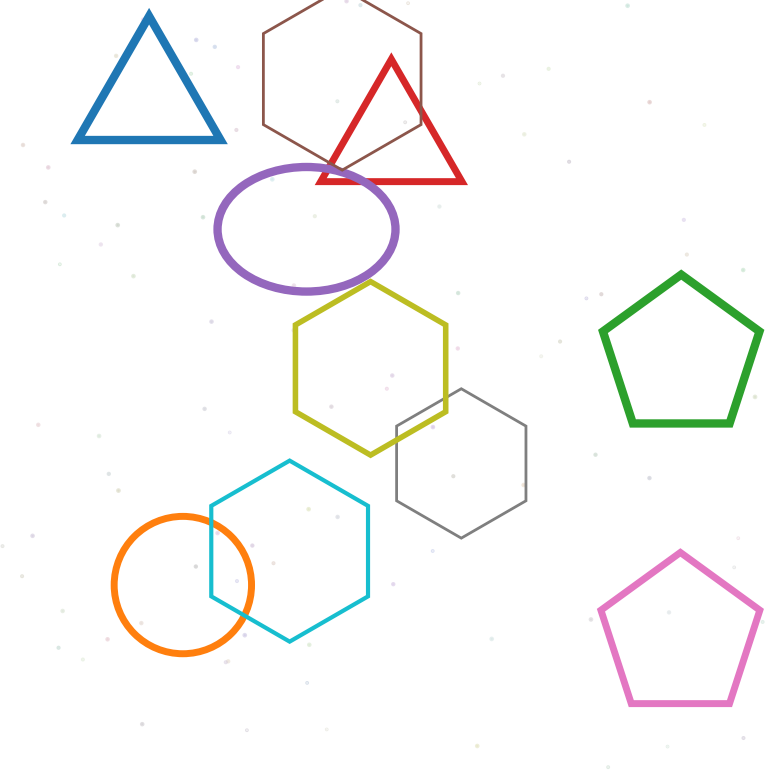[{"shape": "triangle", "thickness": 3, "radius": 0.54, "center": [0.194, 0.872]}, {"shape": "circle", "thickness": 2.5, "radius": 0.45, "center": [0.237, 0.24]}, {"shape": "pentagon", "thickness": 3, "radius": 0.53, "center": [0.885, 0.537]}, {"shape": "triangle", "thickness": 2.5, "radius": 0.53, "center": [0.508, 0.817]}, {"shape": "oval", "thickness": 3, "radius": 0.58, "center": [0.398, 0.702]}, {"shape": "hexagon", "thickness": 1, "radius": 0.59, "center": [0.444, 0.897]}, {"shape": "pentagon", "thickness": 2.5, "radius": 0.54, "center": [0.884, 0.174]}, {"shape": "hexagon", "thickness": 1, "radius": 0.48, "center": [0.599, 0.398]}, {"shape": "hexagon", "thickness": 2, "radius": 0.56, "center": [0.481, 0.522]}, {"shape": "hexagon", "thickness": 1.5, "radius": 0.59, "center": [0.376, 0.284]}]